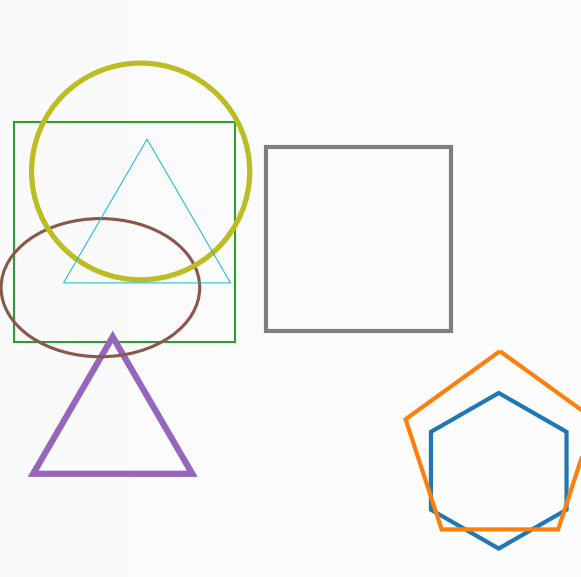[{"shape": "hexagon", "thickness": 2, "radius": 0.67, "center": [0.858, 0.184]}, {"shape": "pentagon", "thickness": 2, "radius": 0.85, "center": [0.86, 0.22]}, {"shape": "square", "thickness": 1, "radius": 0.95, "center": [0.214, 0.597]}, {"shape": "triangle", "thickness": 3, "radius": 0.79, "center": [0.194, 0.258]}, {"shape": "oval", "thickness": 1.5, "radius": 0.85, "center": [0.173, 0.501]}, {"shape": "square", "thickness": 2, "radius": 0.8, "center": [0.617, 0.585]}, {"shape": "circle", "thickness": 2.5, "radius": 0.94, "center": [0.242, 0.702]}, {"shape": "triangle", "thickness": 0.5, "radius": 0.83, "center": [0.253, 0.592]}]